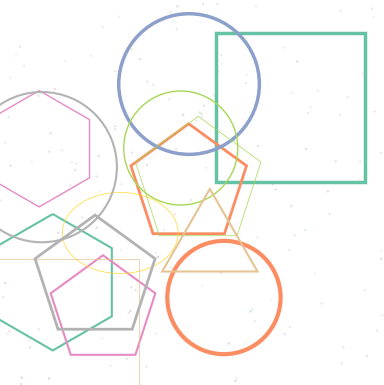[{"shape": "hexagon", "thickness": 1.5, "radius": 0.89, "center": [0.137, 0.267]}, {"shape": "square", "thickness": 2.5, "radius": 0.97, "center": [0.755, 0.72]}, {"shape": "circle", "thickness": 3, "radius": 0.74, "center": [0.582, 0.227]}, {"shape": "pentagon", "thickness": 2, "radius": 0.79, "center": [0.49, 0.521]}, {"shape": "circle", "thickness": 2.5, "radius": 0.91, "center": [0.491, 0.782]}, {"shape": "hexagon", "thickness": 1, "radius": 0.76, "center": [0.102, 0.614]}, {"shape": "pentagon", "thickness": 1.5, "radius": 0.71, "center": [0.268, 0.194]}, {"shape": "circle", "thickness": 1, "radius": 0.74, "center": [0.469, 0.616]}, {"shape": "pentagon", "thickness": 0.5, "radius": 0.86, "center": [0.515, 0.526]}, {"shape": "oval", "thickness": 0.5, "radius": 0.75, "center": [0.312, 0.395]}, {"shape": "square", "thickness": 0.5, "radius": 0.93, "center": [0.175, 0.139]}, {"shape": "triangle", "thickness": 1.5, "radius": 0.72, "center": [0.545, 0.366]}, {"shape": "pentagon", "thickness": 2, "radius": 0.82, "center": [0.247, 0.277]}, {"shape": "circle", "thickness": 1.5, "radius": 0.98, "center": [0.108, 0.566]}]